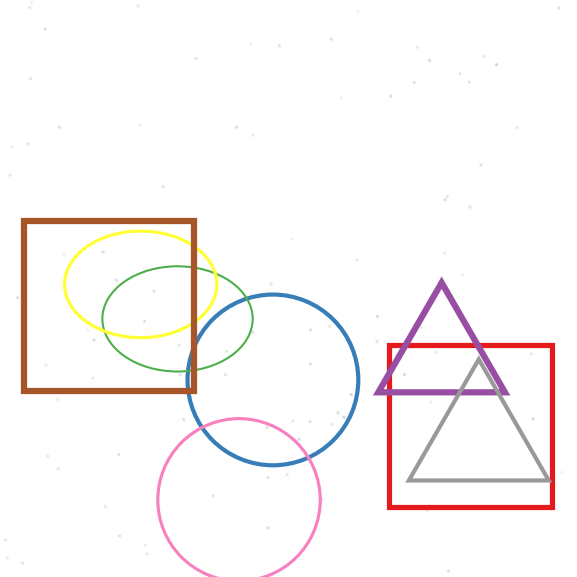[{"shape": "square", "thickness": 2.5, "radius": 0.7, "center": [0.815, 0.261]}, {"shape": "circle", "thickness": 2, "radius": 0.74, "center": [0.473, 0.341]}, {"shape": "oval", "thickness": 1, "radius": 0.65, "center": [0.307, 0.447]}, {"shape": "triangle", "thickness": 3, "radius": 0.63, "center": [0.765, 0.383]}, {"shape": "oval", "thickness": 1.5, "radius": 0.66, "center": [0.244, 0.507]}, {"shape": "square", "thickness": 3, "radius": 0.74, "center": [0.188, 0.469]}, {"shape": "circle", "thickness": 1.5, "radius": 0.7, "center": [0.414, 0.134]}, {"shape": "triangle", "thickness": 2, "radius": 0.7, "center": [0.829, 0.237]}]